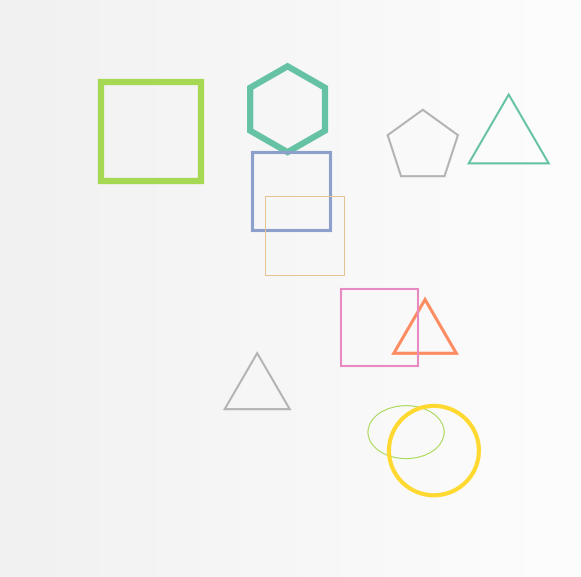[{"shape": "hexagon", "thickness": 3, "radius": 0.37, "center": [0.495, 0.81]}, {"shape": "triangle", "thickness": 1, "radius": 0.4, "center": [0.875, 0.756]}, {"shape": "triangle", "thickness": 1.5, "radius": 0.31, "center": [0.731, 0.418]}, {"shape": "square", "thickness": 1.5, "radius": 0.34, "center": [0.5, 0.668]}, {"shape": "square", "thickness": 1, "radius": 0.33, "center": [0.653, 0.433]}, {"shape": "oval", "thickness": 0.5, "radius": 0.33, "center": [0.699, 0.251]}, {"shape": "square", "thickness": 3, "radius": 0.43, "center": [0.26, 0.771]}, {"shape": "circle", "thickness": 2, "radius": 0.39, "center": [0.747, 0.219]}, {"shape": "square", "thickness": 0.5, "radius": 0.34, "center": [0.523, 0.591]}, {"shape": "triangle", "thickness": 1, "radius": 0.32, "center": [0.443, 0.323]}, {"shape": "pentagon", "thickness": 1, "radius": 0.32, "center": [0.727, 0.745]}]